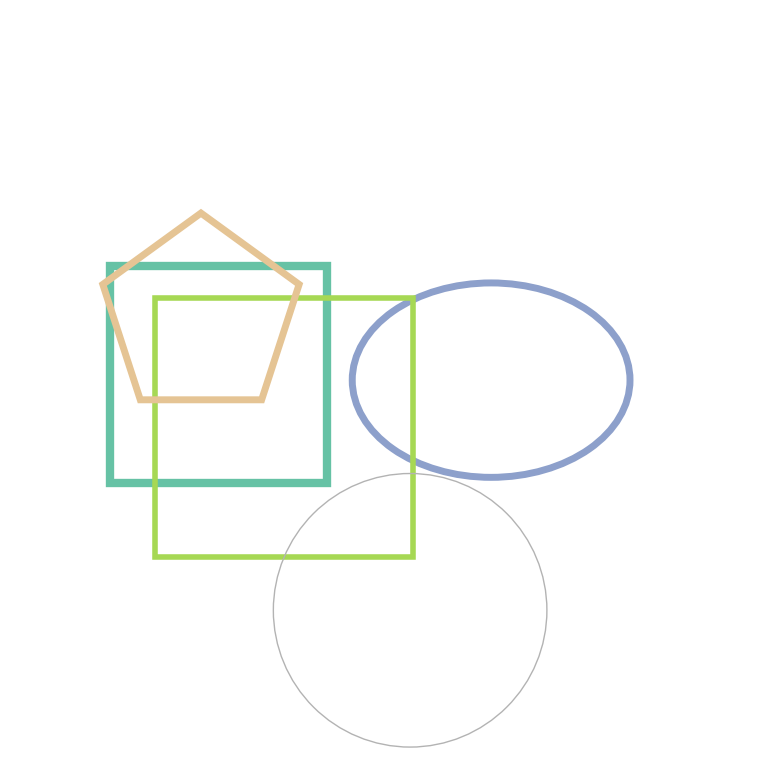[{"shape": "square", "thickness": 3, "radius": 0.71, "center": [0.284, 0.514]}, {"shape": "oval", "thickness": 2.5, "radius": 0.9, "center": [0.638, 0.506]}, {"shape": "square", "thickness": 2, "radius": 0.84, "center": [0.369, 0.445]}, {"shape": "pentagon", "thickness": 2.5, "radius": 0.67, "center": [0.261, 0.589]}, {"shape": "circle", "thickness": 0.5, "radius": 0.89, "center": [0.533, 0.207]}]